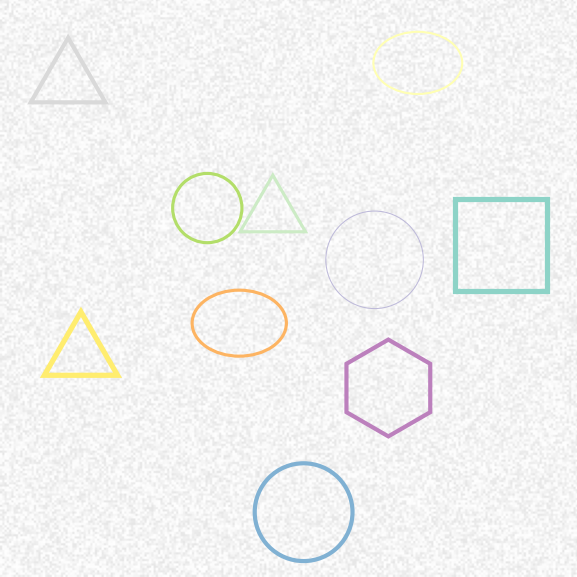[{"shape": "square", "thickness": 2.5, "radius": 0.4, "center": [0.868, 0.575]}, {"shape": "oval", "thickness": 1, "radius": 0.38, "center": [0.723, 0.89]}, {"shape": "circle", "thickness": 0.5, "radius": 0.42, "center": [0.649, 0.549]}, {"shape": "circle", "thickness": 2, "radius": 0.42, "center": [0.526, 0.112]}, {"shape": "oval", "thickness": 1.5, "radius": 0.41, "center": [0.414, 0.44]}, {"shape": "circle", "thickness": 1.5, "radius": 0.3, "center": [0.359, 0.639]}, {"shape": "triangle", "thickness": 2, "radius": 0.37, "center": [0.118, 0.859]}, {"shape": "hexagon", "thickness": 2, "radius": 0.42, "center": [0.672, 0.327]}, {"shape": "triangle", "thickness": 1.5, "radius": 0.33, "center": [0.472, 0.63]}, {"shape": "triangle", "thickness": 2.5, "radius": 0.37, "center": [0.14, 0.386]}]